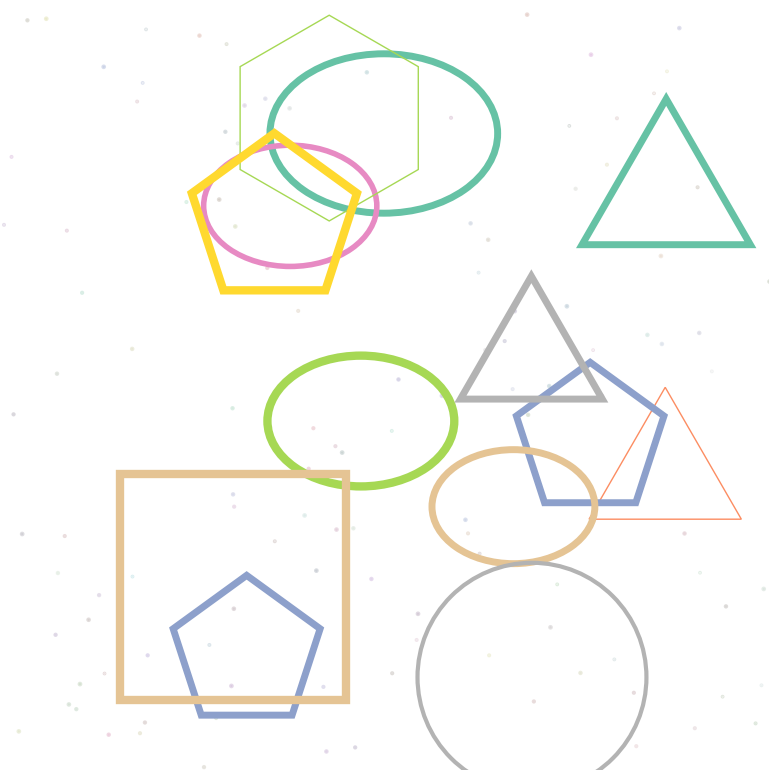[{"shape": "triangle", "thickness": 2.5, "radius": 0.63, "center": [0.865, 0.745]}, {"shape": "oval", "thickness": 2.5, "radius": 0.74, "center": [0.498, 0.827]}, {"shape": "triangle", "thickness": 0.5, "radius": 0.57, "center": [0.864, 0.383]}, {"shape": "pentagon", "thickness": 2.5, "radius": 0.5, "center": [0.766, 0.429]}, {"shape": "pentagon", "thickness": 2.5, "radius": 0.5, "center": [0.32, 0.152]}, {"shape": "oval", "thickness": 2, "radius": 0.56, "center": [0.377, 0.733]}, {"shape": "oval", "thickness": 3, "radius": 0.61, "center": [0.469, 0.453]}, {"shape": "hexagon", "thickness": 0.5, "radius": 0.67, "center": [0.428, 0.847]}, {"shape": "pentagon", "thickness": 3, "radius": 0.56, "center": [0.356, 0.714]}, {"shape": "square", "thickness": 3, "radius": 0.73, "center": [0.303, 0.237]}, {"shape": "oval", "thickness": 2.5, "radius": 0.53, "center": [0.667, 0.342]}, {"shape": "circle", "thickness": 1.5, "radius": 0.74, "center": [0.691, 0.12]}, {"shape": "triangle", "thickness": 2.5, "radius": 0.53, "center": [0.69, 0.535]}]